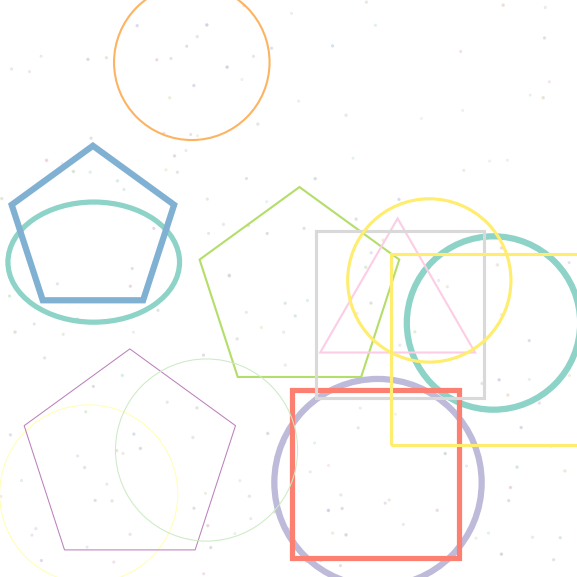[{"shape": "circle", "thickness": 3, "radius": 0.75, "center": [0.855, 0.44]}, {"shape": "oval", "thickness": 2.5, "radius": 0.74, "center": [0.162, 0.545]}, {"shape": "circle", "thickness": 0.5, "radius": 0.77, "center": [0.154, 0.144]}, {"shape": "circle", "thickness": 3, "radius": 0.9, "center": [0.655, 0.163]}, {"shape": "square", "thickness": 2.5, "radius": 0.72, "center": [0.65, 0.178]}, {"shape": "pentagon", "thickness": 3, "radius": 0.74, "center": [0.161, 0.599]}, {"shape": "circle", "thickness": 1, "radius": 0.67, "center": [0.332, 0.891]}, {"shape": "pentagon", "thickness": 1, "radius": 0.91, "center": [0.519, 0.493]}, {"shape": "triangle", "thickness": 1, "radius": 0.77, "center": [0.689, 0.466]}, {"shape": "square", "thickness": 1.5, "radius": 0.72, "center": [0.693, 0.455]}, {"shape": "pentagon", "thickness": 0.5, "radius": 0.96, "center": [0.225, 0.203]}, {"shape": "circle", "thickness": 0.5, "radius": 0.79, "center": [0.358, 0.22]}, {"shape": "circle", "thickness": 1.5, "radius": 0.71, "center": [0.743, 0.514]}, {"shape": "square", "thickness": 1.5, "radius": 0.83, "center": [0.842, 0.395]}]